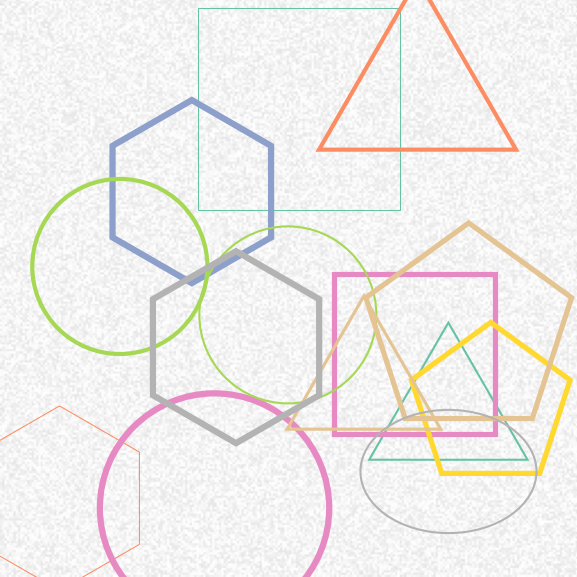[{"shape": "square", "thickness": 0.5, "radius": 0.87, "center": [0.517, 0.811]}, {"shape": "triangle", "thickness": 1, "radius": 0.79, "center": [0.776, 0.282]}, {"shape": "triangle", "thickness": 2, "radius": 0.98, "center": [0.723, 0.838]}, {"shape": "hexagon", "thickness": 0.5, "radius": 0.8, "center": [0.103, 0.136]}, {"shape": "hexagon", "thickness": 3, "radius": 0.79, "center": [0.332, 0.667]}, {"shape": "square", "thickness": 2.5, "radius": 0.69, "center": [0.718, 0.386]}, {"shape": "circle", "thickness": 3, "radius": 0.99, "center": [0.371, 0.119]}, {"shape": "circle", "thickness": 1, "radius": 0.77, "center": [0.498, 0.454]}, {"shape": "circle", "thickness": 2, "radius": 0.76, "center": [0.208, 0.538]}, {"shape": "pentagon", "thickness": 2.5, "radius": 0.72, "center": [0.85, 0.296]}, {"shape": "triangle", "thickness": 1.5, "radius": 0.77, "center": [0.63, 0.333]}, {"shape": "pentagon", "thickness": 2.5, "radius": 0.94, "center": [0.812, 0.426]}, {"shape": "oval", "thickness": 1, "radius": 0.76, "center": [0.777, 0.183]}, {"shape": "hexagon", "thickness": 3, "radius": 0.83, "center": [0.409, 0.398]}]